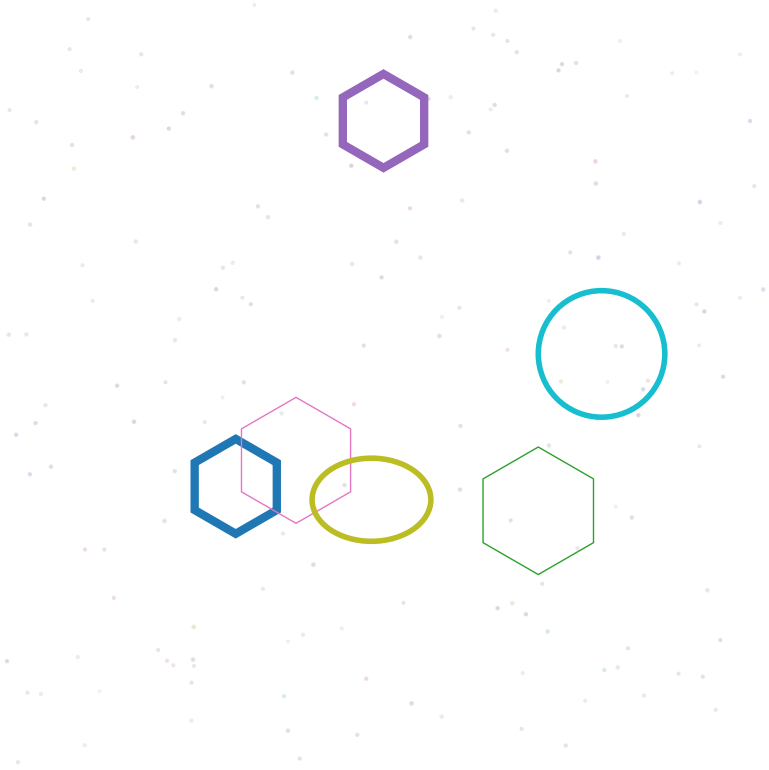[{"shape": "hexagon", "thickness": 3, "radius": 0.31, "center": [0.306, 0.368]}, {"shape": "hexagon", "thickness": 0.5, "radius": 0.41, "center": [0.699, 0.337]}, {"shape": "hexagon", "thickness": 3, "radius": 0.3, "center": [0.498, 0.843]}, {"shape": "hexagon", "thickness": 0.5, "radius": 0.41, "center": [0.384, 0.402]}, {"shape": "oval", "thickness": 2, "radius": 0.39, "center": [0.482, 0.351]}, {"shape": "circle", "thickness": 2, "radius": 0.41, "center": [0.781, 0.54]}]